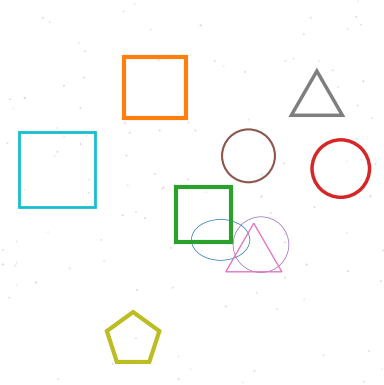[{"shape": "oval", "thickness": 0.5, "radius": 0.38, "center": [0.573, 0.377]}, {"shape": "square", "thickness": 3, "radius": 0.4, "center": [0.403, 0.773]}, {"shape": "square", "thickness": 3, "radius": 0.36, "center": [0.529, 0.443]}, {"shape": "circle", "thickness": 2.5, "radius": 0.37, "center": [0.885, 0.562]}, {"shape": "circle", "thickness": 0.5, "radius": 0.36, "center": [0.678, 0.364]}, {"shape": "circle", "thickness": 1.5, "radius": 0.34, "center": [0.645, 0.595]}, {"shape": "triangle", "thickness": 1, "radius": 0.42, "center": [0.659, 0.336]}, {"shape": "triangle", "thickness": 2.5, "radius": 0.38, "center": [0.823, 0.739]}, {"shape": "pentagon", "thickness": 3, "radius": 0.36, "center": [0.346, 0.118]}, {"shape": "square", "thickness": 2, "radius": 0.49, "center": [0.149, 0.56]}]